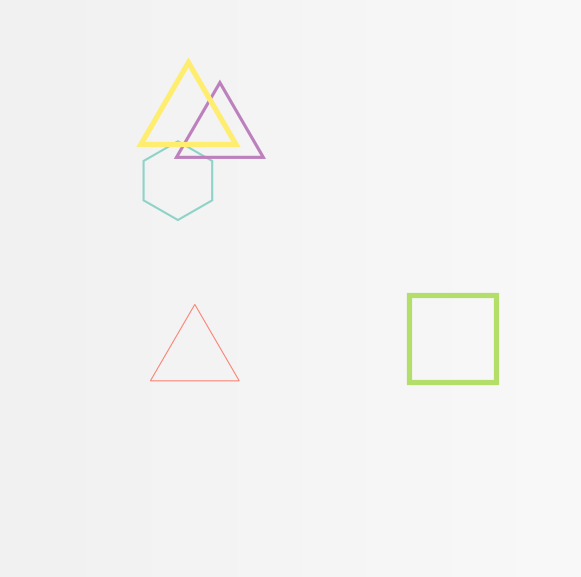[{"shape": "hexagon", "thickness": 1, "radius": 0.34, "center": [0.306, 0.686]}, {"shape": "triangle", "thickness": 0.5, "radius": 0.44, "center": [0.335, 0.384]}, {"shape": "square", "thickness": 2.5, "radius": 0.38, "center": [0.779, 0.412]}, {"shape": "triangle", "thickness": 1.5, "radius": 0.43, "center": [0.378, 0.77]}, {"shape": "triangle", "thickness": 2.5, "radius": 0.47, "center": [0.324, 0.796]}]